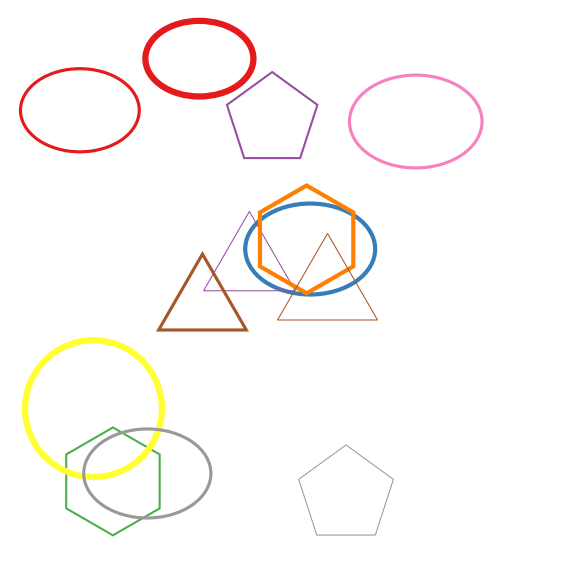[{"shape": "oval", "thickness": 1.5, "radius": 0.51, "center": [0.138, 0.808]}, {"shape": "oval", "thickness": 3, "radius": 0.47, "center": [0.345, 0.898]}, {"shape": "oval", "thickness": 2, "radius": 0.56, "center": [0.537, 0.568]}, {"shape": "hexagon", "thickness": 1, "radius": 0.47, "center": [0.196, 0.166]}, {"shape": "triangle", "thickness": 0.5, "radius": 0.46, "center": [0.432, 0.541]}, {"shape": "pentagon", "thickness": 1, "radius": 0.41, "center": [0.471, 0.792]}, {"shape": "hexagon", "thickness": 2, "radius": 0.47, "center": [0.531, 0.585]}, {"shape": "circle", "thickness": 3, "radius": 0.59, "center": [0.162, 0.292]}, {"shape": "triangle", "thickness": 0.5, "radius": 0.5, "center": [0.567, 0.495]}, {"shape": "triangle", "thickness": 1.5, "radius": 0.44, "center": [0.351, 0.472]}, {"shape": "oval", "thickness": 1.5, "radius": 0.57, "center": [0.72, 0.789]}, {"shape": "oval", "thickness": 1.5, "radius": 0.55, "center": [0.255, 0.179]}, {"shape": "pentagon", "thickness": 0.5, "radius": 0.43, "center": [0.599, 0.142]}]